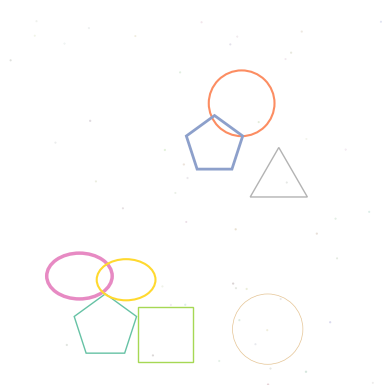[{"shape": "pentagon", "thickness": 1, "radius": 0.43, "center": [0.274, 0.152]}, {"shape": "circle", "thickness": 1.5, "radius": 0.43, "center": [0.628, 0.732]}, {"shape": "pentagon", "thickness": 2, "radius": 0.38, "center": [0.557, 0.623]}, {"shape": "oval", "thickness": 2.5, "radius": 0.43, "center": [0.206, 0.283]}, {"shape": "square", "thickness": 1, "radius": 0.36, "center": [0.43, 0.131]}, {"shape": "oval", "thickness": 1.5, "radius": 0.38, "center": [0.328, 0.273]}, {"shape": "circle", "thickness": 0.5, "radius": 0.46, "center": [0.695, 0.145]}, {"shape": "triangle", "thickness": 1, "radius": 0.43, "center": [0.724, 0.531]}]